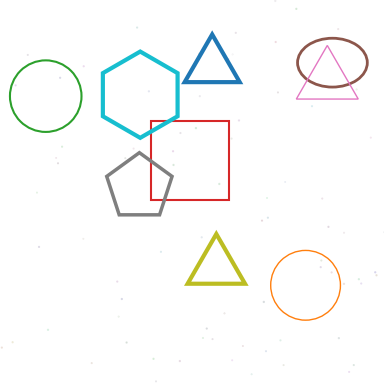[{"shape": "triangle", "thickness": 3, "radius": 0.41, "center": [0.551, 0.828]}, {"shape": "circle", "thickness": 1, "radius": 0.45, "center": [0.794, 0.259]}, {"shape": "circle", "thickness": 1.5, "radius": 0.46, "center": [0.119, 0.75]}, {"shape": "square", "thickness": 1.5, "radius": 0.51, "center": [0.493, 0.583]}, {"shape": "oval", "thickness": 2, "radius": 0.45, "center": [0.863, 0.837]}, {"shape": "triangle", "thickness": 1, "radius": 0.46, "center": [0.85, 0.789]}, {"shape": "pentagon", "thickness": 2.5, "radius": 0.45, "center": [0.362, 0.514]}, {"shape": "triangle", "thickness": 3, "radius": 0.43, "center": [0.562, 0.306]}, {"shape": "hexagon", "thickness": 3, "radius": 0.56, "center": [0.364, 0.754]}]